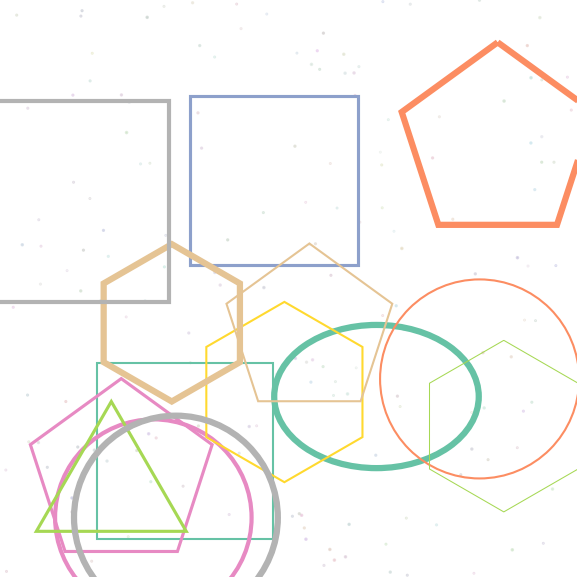[{"shape": "square", "thickness": 1, "radius": 0.76, "center": [0.321, 0.218]}, {"shape": "oval", "thickness": 3, "radius": 0.89, "center": [0.652, 0.313]}, {"shape": "pentagon", "thickness": 3, "radius": 0.87, "center": [0.862, 0.751]}, {"shape": "circle", "thickness": 1, "radius": 0.86, "center": [0.83, 0.343]}, {"shape": "square", "thickness": 1.5, "radius": 0.73, "center": [0.475, 0.686]}, {"shape": "circle", "thickness": 2, "radius": 0.85, "center": [0.266, 0.103]}, {"shape": "pentagon", "thickness": 1.5, "radius": 0.83, "center": [0.21, 0.178]}, {"shape": "hexagon", "thickness": 0.5, "radius": 0.74, "center": [0.872, 0.261]}, {"shape": "triangle", "thickness": 1.5, "radius": 0.75, "center": [0.193, 0.154]}, {"shape": "hexagon", "thickness": 1, "radius": 0.78, "center": [0.492, 0.32]}, {"shape": "pentagon", "thickness": 1, "radius": 0.75, "center": [0.536, 0.426]}, {"shape": "hexagon", "thickness": 3, "radius": 0.68, "center": [0.297, 0.44]}, {"shape": "circle", "thickness": 3, "radius": 0.88, "center": [0.305, 0.103]}, {"shape": "square", "thickness": 2, "radius": 0.87, "center": [0.118, 0.65]}]